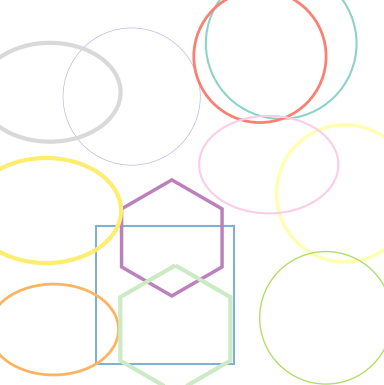[{"shape": "circle", "thickness": 1.5, "radius": 0.98, "center": [0.73, 0.887]}, {"shape": "circle", "thickness": 2.5, "radius": 0.89, "center": [0.896, 0.498]}, {"shape": "circle", "thickness": 0.5, "radius": 0.89, "center": [0.342, 0.749]}, {"shape": "circle", "thickness": 2, "radius": 0.86, "center": [0.675, 0.854]}, {"shape": "square", "thickness": 1.5, "radius": 0.9, "center": [0.428, 0.234]}, {"shape": "oval", "thickness": 2, "radius": 0.84, "center": [0.139, 0.144]}, {"shape": "circle", "thickness": 1, "radius": 0.86, "center": [0.847, 0.175]}, {"shape": "oval", "thickness": 1.5, "radius": 0.9, "center": [0.698, 0.572]}, {"shape": "oval", "thickness": 3, "radius": 0.92, "center": [0.13, 0.76]}, {"shape": "hexagon", "thickness": 2.5, "radius": 0.75, "center": [0.446, 0.382]}, {"shape": "hexagon", "thickness": 3, "radius": 0.83, "center": [0.455, 0.146]}, {"shape": "oval", "thickness": 3, "radius": 0.97, "center": [0.12, 0.453]}]